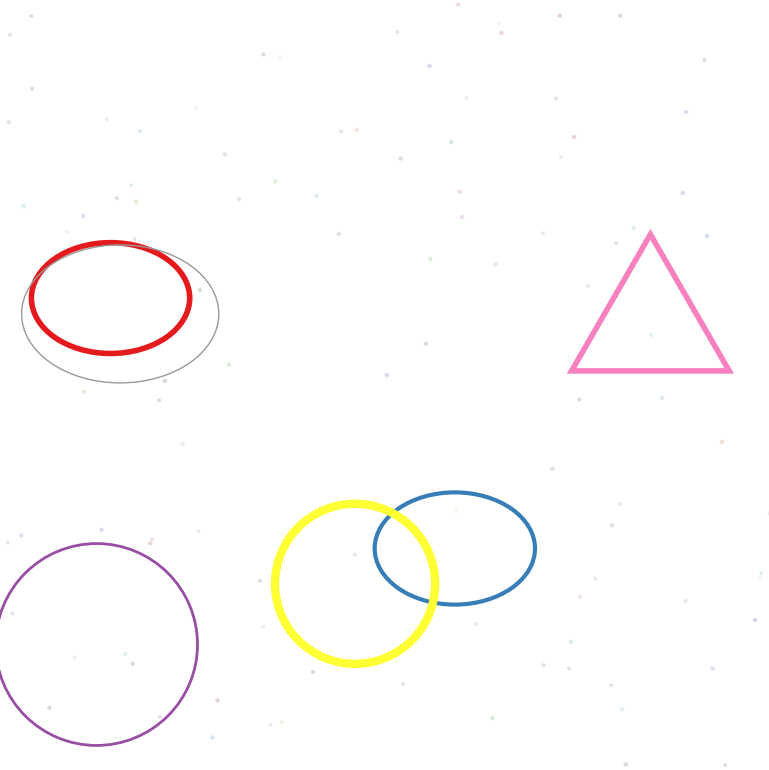[{"shape": "oval", "thickness": 2, "radius": 0.51, "center": [0.144, 0.613]}, {"shape": "oval", "thickness": 1.5, "radius": 0.52, "center": [0.591, 0.288]}, {"shape": "circle", "thickness": 1, "radius": 0.66, "center": [0.125, 0.163]}, {"shape": "circle", "thickness": 3, "radius": 0.52, "center": [0.461, 0.242]}, {"shape": "triangle", "thickness": 2, "radius": 0.59, "center": [0.845, 0.577]}, {"shape": "oval", "thickness": 0.5, "radius": 0.64, "center": [0.156, 0.592]}]